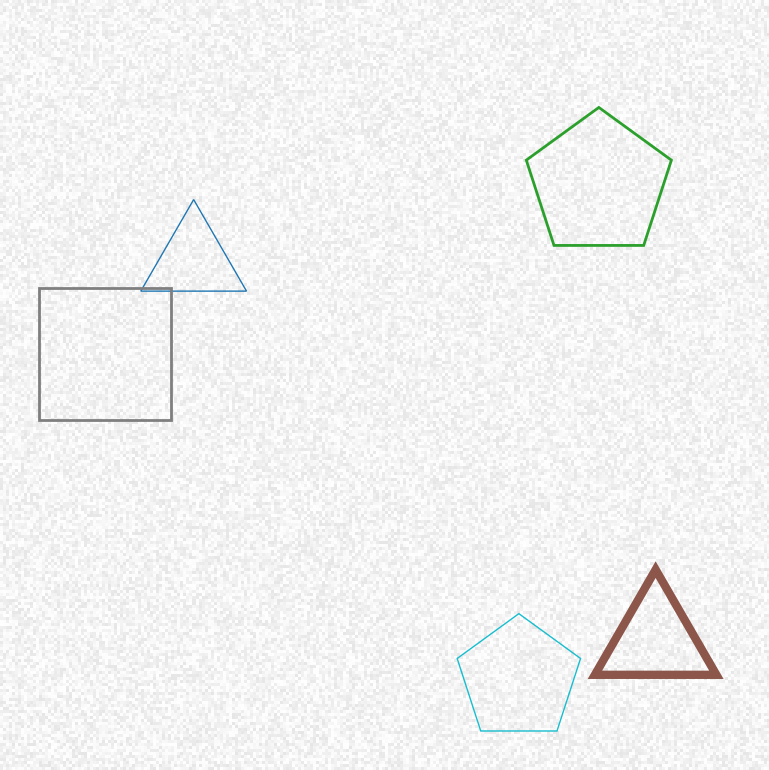[{"shape": "triangle", "thickness": 0.5, "radius": 0.4, "center": [0.251, 0.662]}, {"shape": "pentagon", "thickness": 1, "radius": 0.5, "center": [0.778, 0.761]}, {"shape": "triangle", "thickness": 3, "radius": 0.46, "center": [0.851, 0.169]}, {"shape": "square", "thickness": 1, "radius": 0.43, "center": [0.137, 0.54]}, {"shape": "pentagon", "thickness": 0.5, "radius": 0.42, "center": [0.674, 0.119]}]